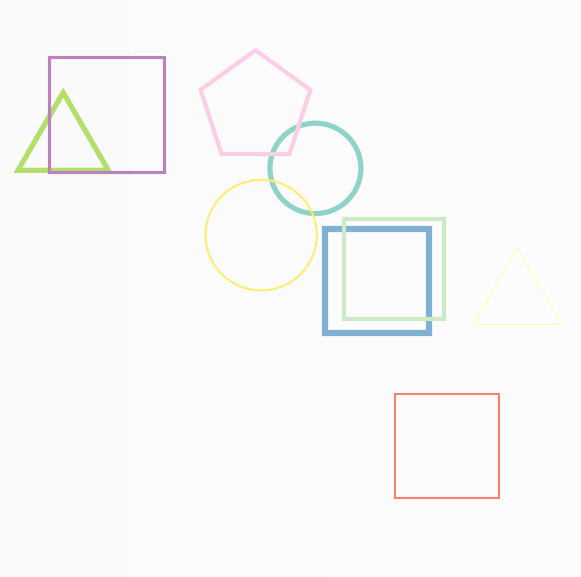[{"shape": "circle", "thickness": 2.5, "radius": 0.39, "center": [0.543, 0.708]}, {"shape": "triangle", "thickness": 0.5, "radius": 0.44, "center": [0.89, 0.481]}, {"shape": "square", "thickness": 1, "radius": 0.45, "center": [0.769, 0.227]}, {"shape": "square", "thickness": 3, "radius": 0.45, "center": [0.648, 0.513]}, {"shape": "triangle", "thickness": 2.5, "radius": 0.45, "center": [0.109, 0.749]}, {"shape": "pentagon", "thickness": 2, "radius": 0.5, "center": [0.44, 0.813]}, {"shape": "square", "thickness": 1.5, "radius": 0.5, "center": [0.184, 0.8]}, {"shape": "square", "thickness": 2, "radius": 0.43, "center": [0.677, 0.533]}, {"shape": "circle", "thickness": 1, "radius": 0.48, "center": [0.449, 0.592]}]